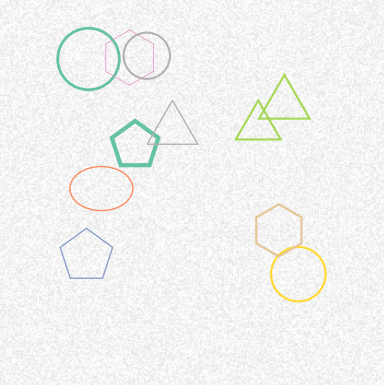[{"shape": "circle", "thickness": 2, "radius": 0.4, "center": [0.23, 0.847]}, {"shape": "pentagon", "thickness": 3, "radius": 0.32, "center": [0.351, 0.622]}, {"shape": "oval", "thickness": 1, "radius": 0.41, "center": [0.263, 0.51]}, {"shape": "pentagon", "thickness": 1, "radius": 0.36, "center": [0.224, 0.335]}, {"shape": "hexagon", "thickness": 0.5, "radius": 0.36, "center": [0.337, 0.85]}, {"shape": "triangle", "thickness": 1.5, "radius": 0.34, "center": [0.671, 0.671]}, {"shape": "triangle", "thickness": 1.5, "radius": 0.38, "center": [0.739, 0.73]}, {"shape": "circle", "thickness": 1.5, "radius": 0.35, "center": [0.775, 0.288]}, {"shape": "hexagon", "thickness": 1.5, "radius": 0.34, "center": [0.724, 0.402]}, {"shape": "circle", "thickness": 1.5, "radius": 0.3, "center": [0.381, 0.855]}, {"shape": "triangle", "thickness": 1, "radius": 0.38, "center": [0.448, 0.663]}]